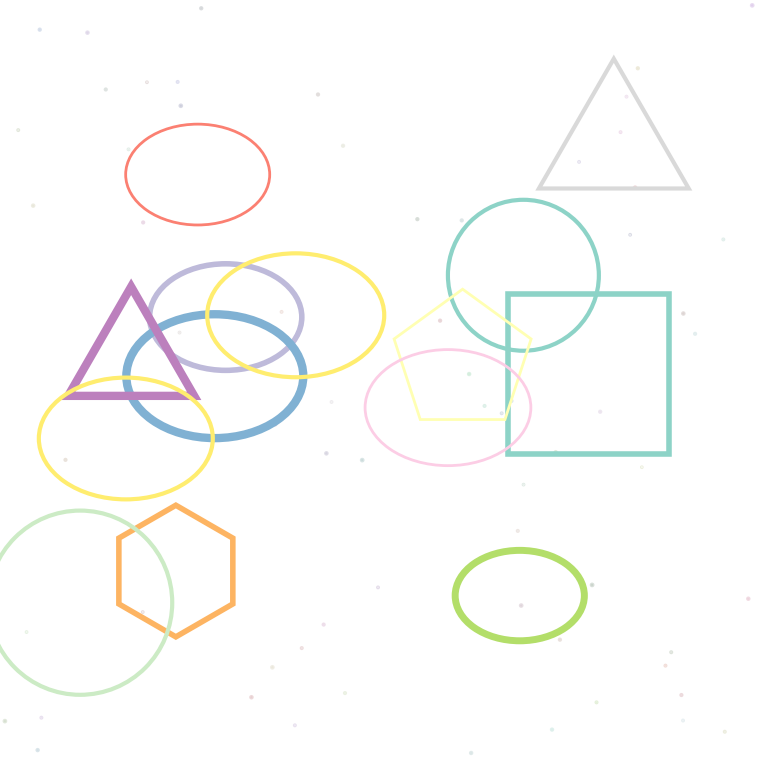[{"shape": "square", "thickness": 2, "radius": 0.52, "center": [0.764, 0.514]}, {"shape": "circle", "thickness": 1.5, "radius": 0.49, "center": [0.68, 0.643]}, {"shape": "pentagon", "thickness": 1, "radius": 0.47, "center": [0.601, 0.531]}, {"shape": "oval", "thickness": 2, "radius": 0.49, "center": [0.293, 0.588]}, {"shape": "oval", "thickness": 1, "radius": 0.47, "center": [0.257, 0.773]}, {"shape": "oval", "thickness": 3, "radius": 0.57, "center": [0.279, 0.511]}, {"shape": "hexagon", "thickness": 2, "radius": 0.43, "center": [0.228, 0.258]}, {"shape": "oval", "thickness": 2.5, "radius": 0.42, "center": [0.675, 0.227]}, {"shape": "oval", "thickness": 1, "radius": 0.54, "center": [0.582, 0.471]}, {"shape": "triangle", "thickness": 1.5, "radius": 0.56, "center": [0.797, 0.811]}, {"shape": "triangle", "thickness": 3, "radius": 0.47, "center": [0.17, 0.533]}, {"shape": "circle", "thickness": 1.5, "radius": 0.6, "center": [0.104, 0.217]}, {"shape": "oval", "thickness": 1.5, "radius": 0.57, "center": [0.384, 0.591]}, {"shape": "oval", "thickness": 1.5, "radius": 0.56, "center": [0.163, 0.431]}]